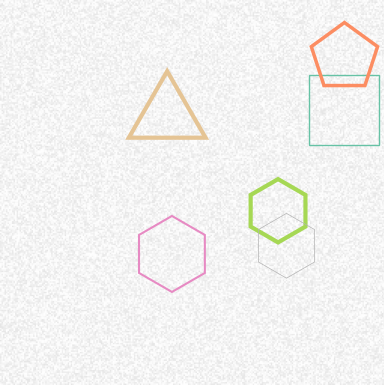[{"shape": "square", "thickness": 1, "radius": 0.46, "center": [0.894, 0.714]}, {"shape": "pentagon", "thickness": 2.5, "radius": 0.45, "center": [0.895, 0.851]}, {"shape": "hexagon", "thickness": 1.5, "radius": 0.49, "center": [0.447, 0.34]}, {"shape": "hexagon", "thickness": 3, "radius": 0.41, "center": [0.722, 0.453]}, {"shape": "triangle", "thickness": 3, "radius": 0.58, "center": [0.434, 0.7]}, {"shape": "hexagon", "thickness": 0.5, "radius": 0.42, "center": [0.744, 0.362]}]